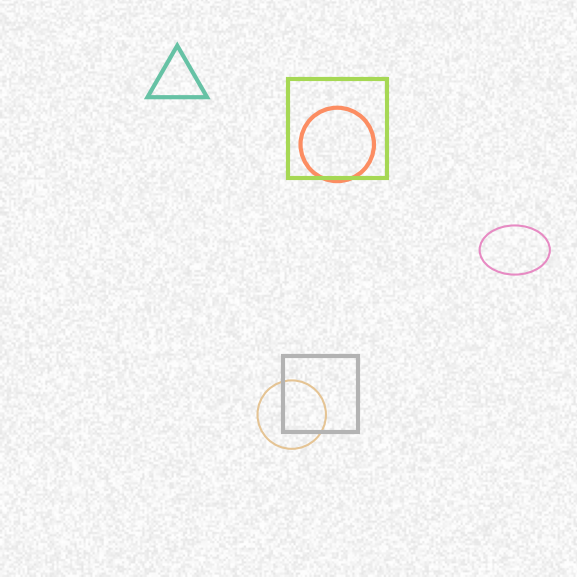[{"shape": "triangle", "thickness": 2, "radius": 0.3, "center": [0.307, 0.861]}, {"shape": "circle", "thickness": 2, "radius": 0.32, "center": [0.584, 0.749]}, {"shape": "oval", "thickness": 1, "radius": 0.3, "center": [0.891, 0.566]}, {"shape": "square", "thickness": 2, "radius": 0.43, "center": [0.584, 0.776]}, {"shape": "circle", "thickness": 1, "radius": 0.3, "center": [0.505, 0.281]}, {"shape": "square", "thickness": 2, "radius": 0.33, "center": [0.555, 0.317]}]